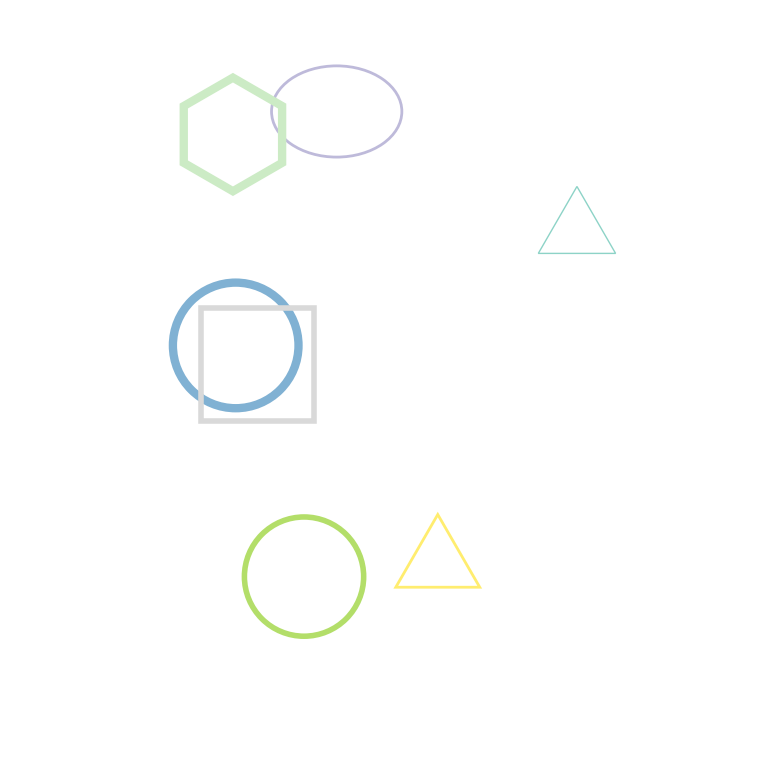[{"shape": "triangle", "thickness": 0.5, "radius": 0.29, "center": [0.749, 0.7]}, {"shape": "oval", "thickness": 1, "radius": 0.42, "center": [0.437, 0.855]}, {"shape": "circle", "thickness": 3, "radius": 0.41, "center": [0.306, 0.551]}, {"shape": "circle", "thickness": 2, "radius": 0.39, "center": [0.395, 0.251]}, {"shape": "square", "thickness": 2, "radius": 0.37, "center": [0.335, 0.527]}, {"shape": "hexagon", "thickness": 3, "radius": 0.37, "center": [0.303, 0.825]}, {"shape": "triangle", "thickness": 1, "radius": 0.31, "center": [0.569, 0.269]}]